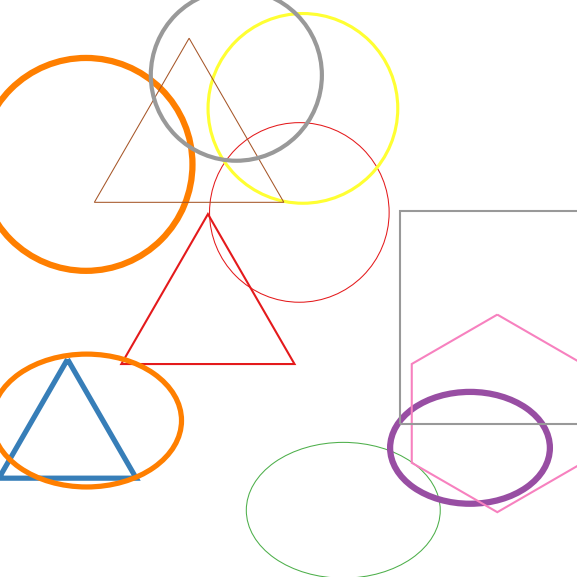[{"shape": "triangle", "thickness": 1, "radius": 0.87, "center": [0.36, 0.455]}, {"shape": "circle", "thickness": 0.5, "radius": 0.78, "center": [0.518, 0.631]}, {"shape": "triangle", "thickness": 2.5, "radius": 0.69, "center": [0.117, 0.24]}, {"shape": "oval", "thickness": 0.5, "radius": 0.84, "center": [0.594, 0.116]}, {"shape": "oval", "thickness": 3, "radius": 0.69, "center": [0.814, 0.224]}, {"shape": "circle", "thickness": 3, "radius": 0.92, "center": [0.149, 0.714]}, {"shape": "oval", "thickness": 2.5, "radius": 0.82, "center": [0.15, 0.271]}, {"shape": "circle", "thickness": 1.5, "radius": 0.82, "center": [0.525, 0.811]}, {"shape": "triangle", "thickness": 0.5, "radius": 0.95, "center": [0.327, 0.744]}, {"shape": "hexagon", "thickness": 1, "radius": 0.86, "center": [0.861, 0.283]}, {"shape": "square", "thickness": 1, "radius": 0.92, "center": [0.878, 0.449]}, {"shape": "circle", "thickness": 2, "radius": 0.74, "center": [0.409, 0.869]}]